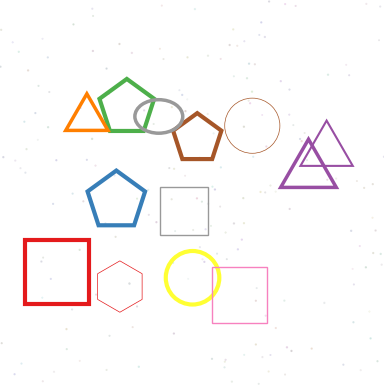[{"shape": "square", "thickness": 3, "radius": 0.41, "center": [0.148, 0.294]}, {"shape": "hexagon", "thickness": 0.5, "radius": 0.33, "center": [0.311, 0.256]}, {"shape": "pentagon", "thickness": 3, "radius": 0.39, "center": [0.302, 0.478]}, {"shape": "pentagon", "thickness": 3, "radius": 0.37, "center": [0.329, 0.72]}, {"shape": "triangle", "thickness": 1.5, "radius": 0.39, "center": [0.848, 0.608]}, {"shape": "triangle", "thickness": 2.5, "radius": 0.42, "center": [0.801, 0.555]}, {"shape": "triangle", "thickness": 2.5, "radius": 0.32, "center": [0.226, 0.693]}, {"shape": "circle", "thickness": 3, "radius": 0.35, "center": [0.5, 0.279]}, {"shape": "circle", "thickness": 0.5, "radius": 0.36, "center": [0.655, 0.673]}, {"shape": "pentagon", "thickness": 3, "radius": 0.33, "center": [0.512, 0.64]}, {"shape": "square", "thickness": 1, "radius": 0.36, "center": [0.622, 0.235]}, {"shape": "square", "thickness": 1, "radius": 0.31, "center": [0.478, 0.452]}, {"shape": "oval", "thickness": 2.5, "radius": 0.31, "center": [0.412, 0.698]}]